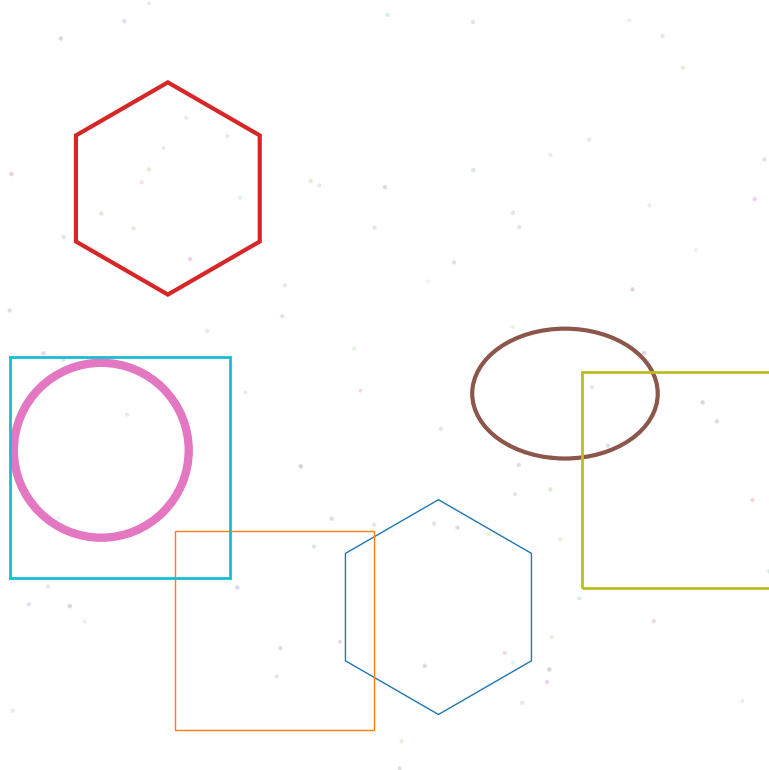[{"shape": "hexagon", "thickness": 0.5, "radius": 0.7, "center": [0.569, 0.212]}, {"shape": "square", "thickness": 0.5, "radius": 0.65, "center": [0.357, 0.181]}, {"shape": "hexagon", "thickness": 1.5, "radius": 0.69, "center": [0.218, 0.755]}, {"shape": "oval", "thickness": 1.5, "radius": 0.6, "center": [0.734, 0.489]}, {"shape": "circle", "thickness": 3, "radius": 0.57, "center": [0.132, 0.415]}, {"shape": "square", "thickness": 1, "radius": 0.7, "center": [0.896, 0.377]}, {"shape": "square", "thickness": 1, "radius": 0.72, "center": [0.156, 0.393]}]